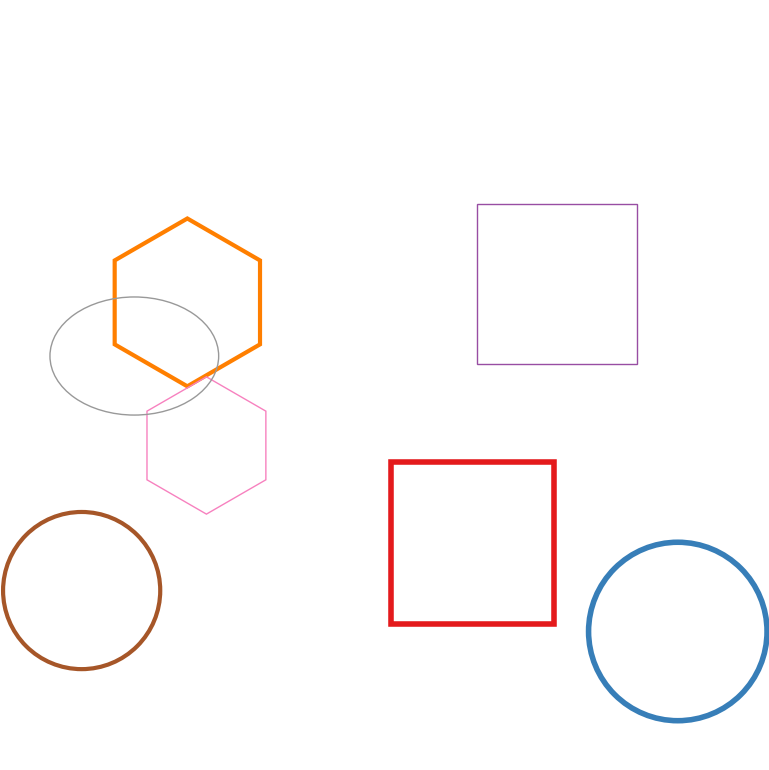[{"shape": "square", "thickness": 2, "radius": 0.53, "center": [0.614, 0.295]}, {"shape": "circle", "thickness": 2, "radius": 0.58, "center": [0.88, 0.18]}, {"shape": "square", "thickness": 0.5, "radius": 0.52, "center": [0.723, 0.631]}, {"shape": "hexagon", "thickness": 1.5, "radius": 0.54, "center": [0.243, 0.607]}, {"shape": "circle", "thickness": 1.5, "radius": 0.51, "center": [0.106, 0.233]}, {"shape": "hexagon", "thickness": 0.5, "radius": 0.45, "center": [0.268, 0.421]}, {"shape": "oval", "thickness": 0.5, "radius": 0.55, "center": [0.174, 0.538]}]